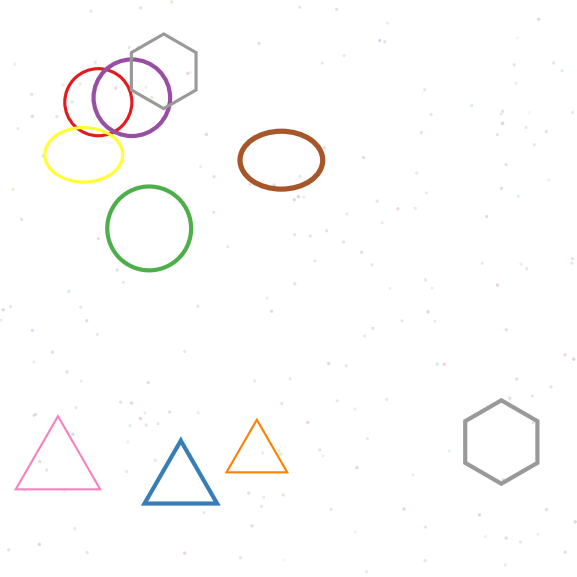[{"shape": "circle", "thickness": 1.5, "radius": 0.29, "center": [0.17, 0.822]}, {"shape": "triangle", "thickness": 2, "radius": 0.36, "center": [0.313, 0.164]}, {"shape": "circle", "thickness": 2, "radius": 0.36, "center": [0.258, 0.604]}, {"shape": "circle", "thickness": 2, "radius": 0.33, "center": [0.228, 0.83]}, {"shape": "triangle", "thickness": 1, "radius": 0.3, "center": [0.445, 0.212]}, {"shape": "oval", "thickness": 1.5, "radius": 0.34, "center": [0.145, 0.731]}, {"shape": "oval", "thickness": 2.5, "radius": 0.36, "center": [0.487, 0.722]}, {"shape": "triangle", "thickness": 1, "radius": 0.42, "center": [0.1, 0.194]}, {"shape": "hexagon", "thickness": 1.5, "radius": 0.32, "center": [0.284, 0.876]}, {"shape": "hexagon", "thickness": 2, "radius": 0.36, "center": [0.868, 0.234]}]